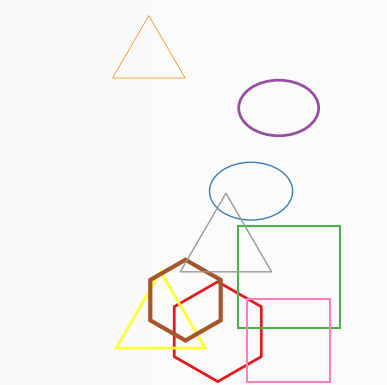[{"shape": "hexagon", "thickness": 2, "radius": 0.65, "center": [0.562, 0.139]}, {"shape": "oval", "thickness": 1, "radius": 0.54, "center": [0.648, 0.503]}, {"shape": "square", "thickness": 1.5, "radius": 0.66, "center": [0.745, 0.28]}, {"shape": "oval", "thickness": 2, "radius": 0.52, "center": [0.719, 0.72]}, {"shape": "triangle", "thickness": 0.5, "radius": 0.54, "center": [0.384, 0.851]}, {"shape": "triangle", "thickness": 2, "radius": 0.66, "center": [0.415, 0.162]}, {"shape": "hexagon", "thickness": 3, "radius": 0.52, "center": [0.479, 0.22]}, {"shape": "square", "thickness": 1.5, "radius": 0.54, "center": [0.745, 0.116]}, {"shape": "triangle", "thickness": 1, "radius": 0.68, "center": [0.583, 0.362]}]